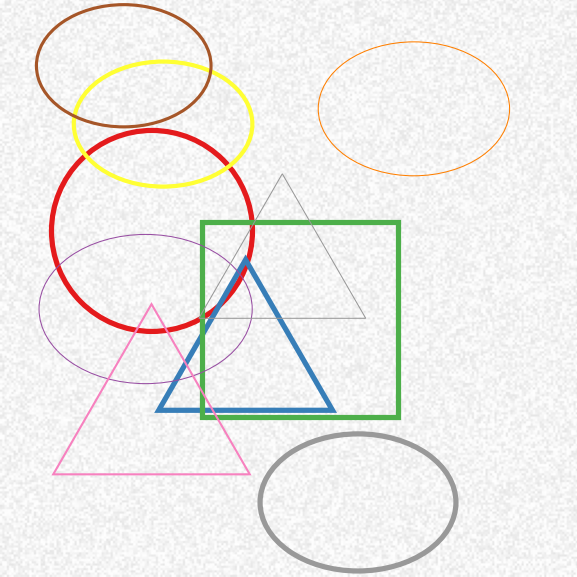[{"shape": "circle", "thickness": 2.5, "radius": 0.87, "center": [0.263, 0.599]}, {"shape": "triangle", "thickness": 2.5, "radius": 0.87, "center": [0.425, 0.376]}, {"shape": "square", "thickness": 2.5, "radius": 0.85, "center": [0.519, 0.446]}, {"shape": "oval", "thickness": 0.5, "radius": 0.92, "center": [0.252, 0.464]}, {"shape": "oval", "thickness": 0.5, "radius": 0.83, "center": [0.717, 0.811]}, {"shape": "oval", "thickness": 2, "radius": 0.77, "center": [0.282, 0.784]}, {"shape": "oval", "thickness": 1.5, "radius": 0.76, "center": [0.214, 0.885]}, {"shape": "triangle", "thickness": 1, "radius": 0.98, "center": [0.262, 0.276]}, {"shape": "triangle", "thickness": 0.5, "radius": 0.83, "center": [0.489, 0.531]}, {"shape": "oval", "thickness": 2.5, "radius": 0.85, "center": [0.62, 0.129]}]